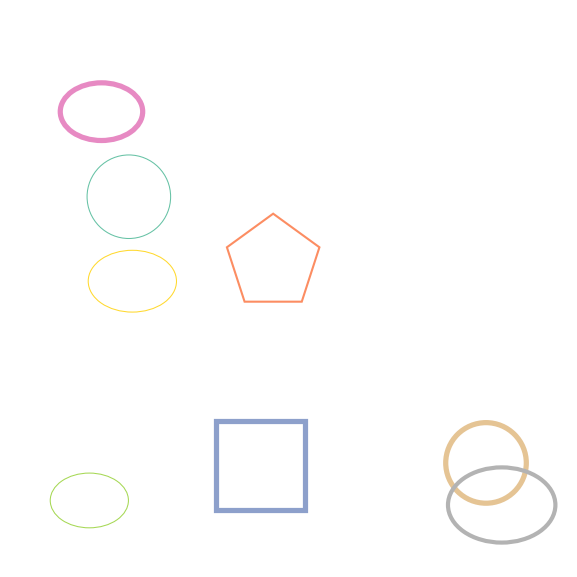[{"shape": "circle", "thickness": 0.5, "radius": 0.36, "center": [0.223, 0.658]}, {"shape": "pentagon", "thickness": 1, "radius": 0.42, "center": [0.473, 0.545]}, {"shape": "square", "thickness": 2.5, "radius": 0.39, "center": [0.452, 0.193]}, {"shape": "oval", "thickness": 2.5, "radius": 0.36, "center": [0.176, 0.806]}, {"shape": "oval", "thickness": 0.5, "radius": 0.34, "center": [0.155, 0.133]}, {"shape": "oval", "thickness": 0.5, "radius": 0.38, "center": [0.229, 0.512]}, {"shape": "circle", "thickness": 2.5, "radius": 0.35, "center": [0.842, 0.198]}, {"shape": "oval", "thickness": 2, "radius": 0.47, "center": [0.869, 0.125]}]